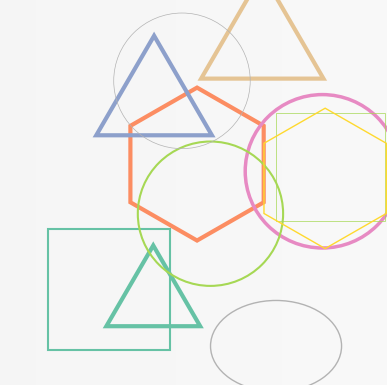[{"shape": "triangle", "thickness": 3, "radius": 0.7, "center": [0.396, 0.223]}, {"shape": "square", "thickness": 1.5, "radius": 0.79, "center": [0.281, 0.248]}, {"shape": "hexagon", "thickness": 3, "radius": 0.99, "center": [0.509, 0.574]}, {"shape": "triangle", "thickness": 3, "radius": 0.86, "center": [0.398, 0.735]}, {"shape": "circle", "thickness": 2.5, "radius": 1.0, "center": [0.832, 0.555]}, {"shape": "square", "thickness": 0.5, "radius": 0.71, "center": [0.853, 0.566]}, {"shape": "circle", "thickness": 1.5, "radius": 0.94, "center": [0.543, 0.445]}, {"shape": "hexagon", "thickness": 1, "radius": 0.91, "center": [0.839, 0.537]}, {"shape": "triangle", "thickness": 3, "radius": 0.91, "center": [0.677, 0.887]}, {"shape": "oval", "thickness": 1, "radius": 0.85, "center": [0.712, 0.101]}, {"shape": "circle", "thickness": 0.5, "radius": 0.88, "center": [0.47, 0.79]}]